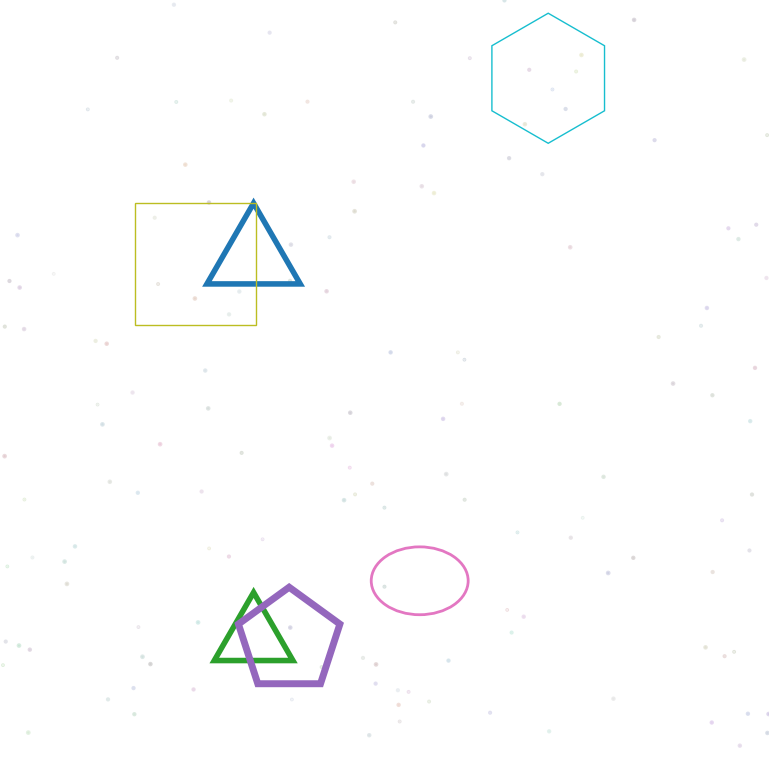[{"shape": "triangle", "thickness": 2, "radius": 0.35, "center": [0.329, 0.666]}, {"shape": "triangle", "thickness": 2, "radius": 0.29, "center": [0.329, 0.172]}, {"shape": "pentagon", "thickness": 2.5, "radius": 0.35, "center": [0.376, 0.168]}, {"shape": "oval", "thickness": 1, "radius": 0.31, "center": [0.545, 0.246]}, {"shape": "square", "thickness": 0.5, "radius": 0.39, "center": [0.254, 0.657]}, {"shape": "hexagon", "thickness": 0.5, "radius": 0.42, "center": [0.712, 0.898]}]